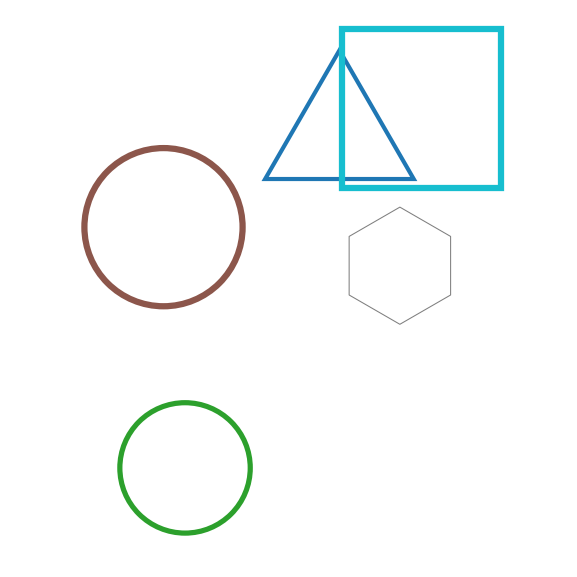[{"shape": "triangle", "thickness": 2, "radius": 0.74, "center": [0.588, 0.763]}, {"shape": "circle", "thickness": 2.5, "radius": 0.56, "center": [0.32, 0.189]}, {"shape": "circle", "thickness": 3, "radius": 0.68, "center": [0.283, 0.606]}, {"shape": "hexagon", "thickness": 0.5, "radius": 0.51, "center": [0.692, 0.539]}, {"shape": "square", "thickness": 3, "radius": 0.69, "center": [0.73, 0.811]}]